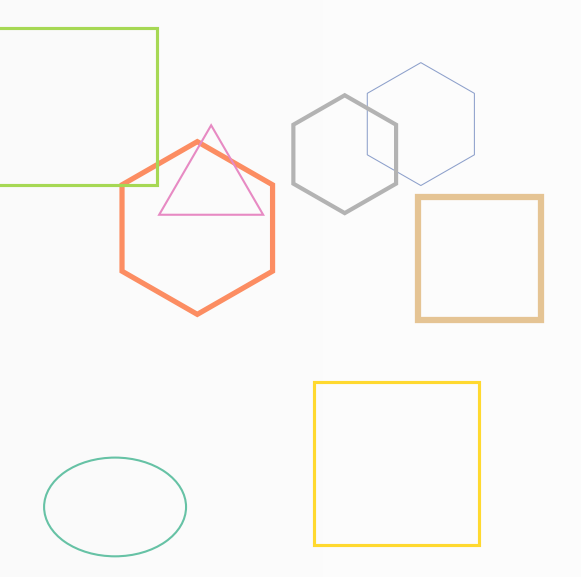[{"shape": "oval", "thickness": 1, "radius": 0.61, "center": [0.198, 0.121]}, {"shape": "hexagon", "thickness": 2.5, "radius": 0.75, "center": [0.339, 0.604]}, {"shape": "hexagon", "thickness": 0.5, "radius": 0.53, "center": [0.724, 0.784]}, {"shape": "triangle", "thickness": 1, "radius": 0.52, "center": [0.363, 0.679]}, {"shape": "square", "thickness": 1.5, "radius": 0.68, "center": [0.134, 0.815]}, {"shape": "square", "thickness": 1.5, "radius": 0.71, "center": [0.682, 0.196]}, {"shape": "square", "thickness": 3, "radius": 0.53, "center": [0.825, 0.552]}, {"shape": "hexagon", "thickness": 2, "radius": 0.51, "center": [0.593, 0.732]}]